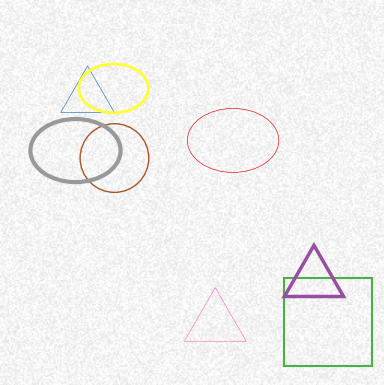[{"shape": "oval", "thickness": 0.5, "radius": 0.59, "center": [0.605, 0.635]}, {"shape": "triangle", "thickness": 0.5, "radius": 0.4, "center": [0.227, 0.748]}, {"shape": "square", "thickness": 1.5, "radius": 0.57, "center": [0.853, 0.164]}, {"shape": "triangle", "thickness": 2.5, "radius": 0.44, "center": [0.816, 0.274]}, {"shape": "oval", "thickness": 2, "radius": 0.45, "center": [0.295, 0.771]}, {"shape": "circle", "thickness": 1, "radius": 0.45, "center": [0.297, 0.589]}, {"shape": "triangle", "thickness": 0.5, "radius": 0.46, "center": [0.559, 0.16]}, {"shape": "oval", "thickness": 3, "radius": 0.59, "center": [0.196, 0.609]}]